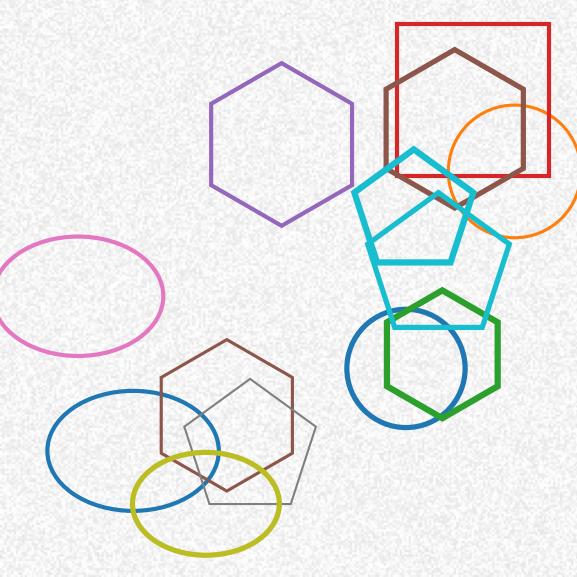[{"shape": "oval", "thickness": 2, "radius": 0.74, "center": [0.23, 0.218]}, {"shape": "circle", "thickness": 2.5, "radius": 0.51, "center": [0.703, 0.361]}, {"shape": "circle", "thickness": 1.5, "radius": 0.57, "center": [0.891, 0.702]}, {"shape": "hexagon", "thickness": 3, "radius": 0.55, "center": [0.766, 0.386]}, {"shape": "square", "thickness": 2, "radius": 0.66, "center": [0.819, 0.826]}, {"shape": "hexagon", "thickness": 2, "radius": 0.7, "center": [0.488, 0.749]}, {"shape": "hexagon", "thickness": 1.5, "radius": 0.66, "center": [0.393, 0.28]}, {"shape": "hexagon", "thickness": 2.5, "radius": 0.69, "center": [0.787, 0.776]}, {"shape": "oval", "thickness": 2, "radius": 0.74, "center": [0.135, 0.486]}, {"shape": "pentagon", "thickness": 1, "radius": 0.6, "center": [0.433, 0.223]}, {"shape": "oval", "thickness": 2.5, "radius": 0.64, "center": [0.357, 0.127]}, {"shape": "pentagon", "thickness": 3, "radius": 0.54, "center": [0.717, 0.632]}, {"shape": "pentagon", "thickness": 2.5, "radius": 0.65, "center": [0.759, 0.537]}]